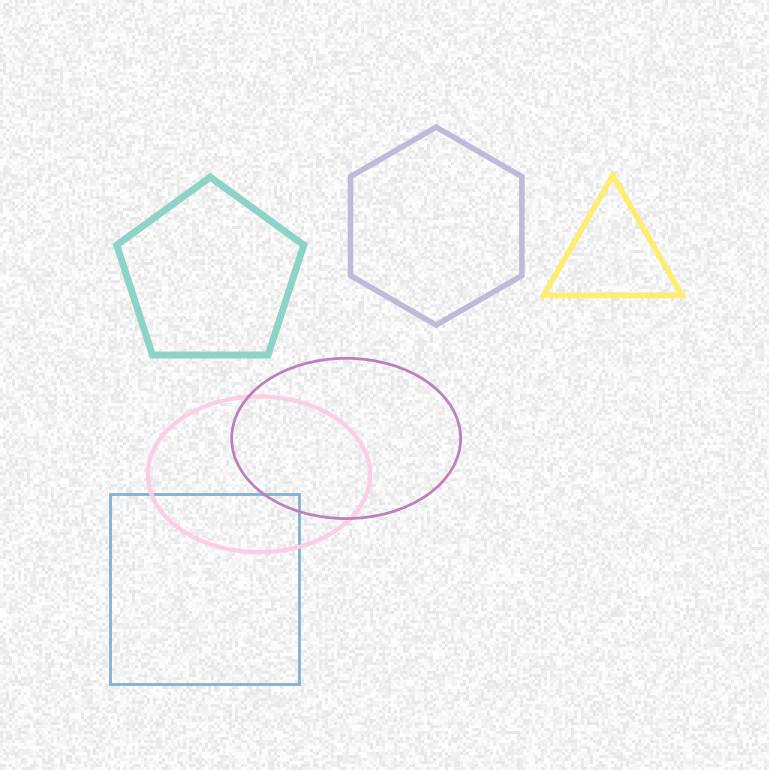[{"shape": "pentagon", "thickness": 2.5, "radius": 0.64, "center": [0.273, 0.642]}, {"shape": "hexagon", "thickness": 2, "radius": 0.64, "center": [0.566, 0.706]}, {"shape": "square", "thickness": 1, "radius": 0.62, "center": [0.266, 0.235]}, {"shape": "oval", "thickness": 1.5, "radius": 0.72, "center": [0.336, 0.384]}, {"shape": "oval", "thickness": 1, "radius": 0.74, "center": [0.45, 0.431]}, {"shape": "triangle", "thickness": 2, "radius": 0.52, "center": [0.796, 0.668]}]